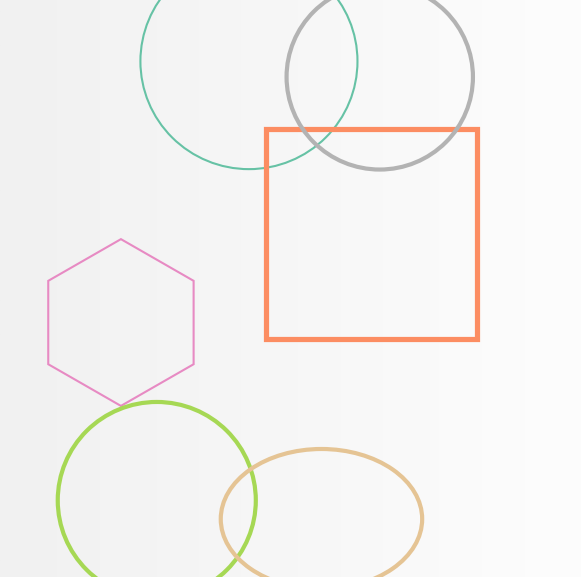[{"shape": "circle", "thickness": 1, "radius": 0.93, "center": [0.428, 0.893]}, {"shape": "square", "thickness": 2.5, "radius": 0.91, "center": [0.64, 0.593]}, {"shape": "hexagon", "thickness": 1, "radius": 0.72, "center": [0.208, 0.441]}, {"shape": "circle", "thickness": 2, "radius": 0.85, "center": [0.27, 0.133]}, {"shape": "oval", "thickness": 2, "radius": 0.87, "center": [0.553, 0.1]}, {"shape": "circle", "thickness": 2, "radius": 0.8, "center": [0.653, 0.866]}]